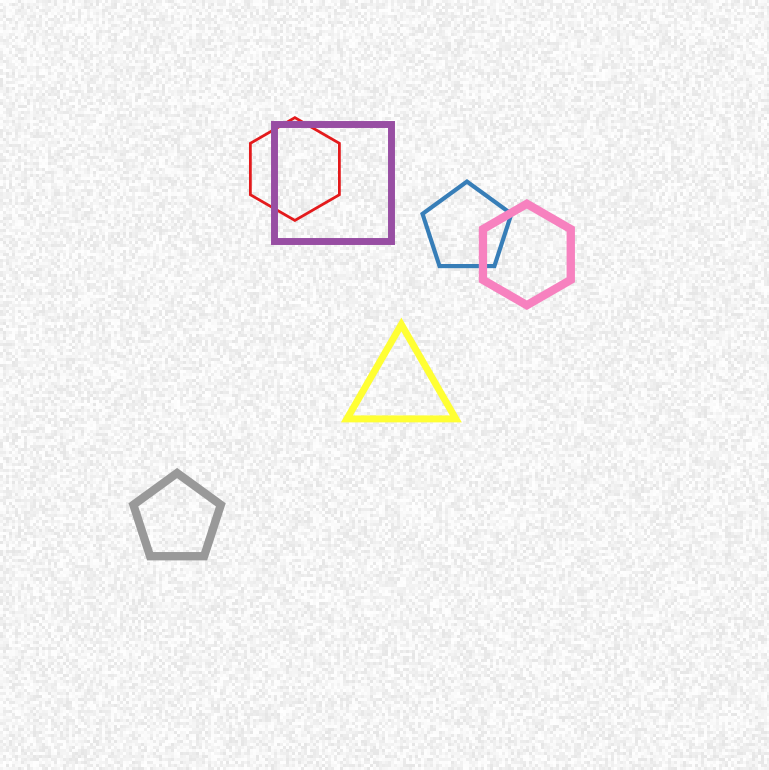[{"shape": "hexagon", "thickness": 1, "radius": 0.33, "center": [0.383, 0.78]}, {"shape": "pentagon", "thickness": 1.5, "radius": 0.3, "center": [0.606, 0.704]}, {"shape": "square", "thickness": 2.5, "radius": 0.38, "center": [0.432, 0.763]}, {"shape": "triangle", "thickness": 2.5, "radius": 0.41, "center": [0.521, 0.497]}, {"shape": "hexagon", "thickness": 3, "radius": 0.33, "center": [0.684, 0.669]}, {"shape": "pentagon", "thickness": 3, "radius": 0.3, "center": [0.23, 0.326]}]